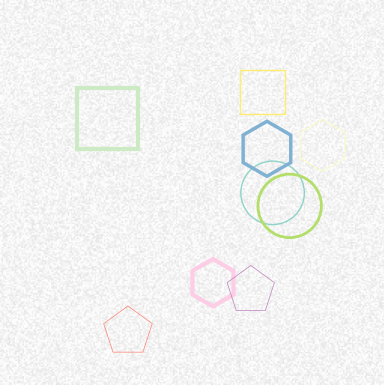[{"shape": "circle", "thickness": 1, "radius": 0.41, "center": [0.708, 0.499]}, {"shape": "hexagon", "thickness": 0.5, "radius": 0.33, "center": [0.838, 0.623]}, {"shape": "pentagon", "thickness": 0.5, "radius": 0.33, "center": [0.332, 0.139]}, {"shape": "hexagon", "thickness": 2.5, "radius": 0.36, "center": [0.693, 0.613]}, {"shape": "circle", "thickness": 2, "radius": 0.41, "center": [0.752, 0.465]}, {"shape": "hexagon", "thickness": 3, "radius": 0.31, "center": [0.553, 0.266]}, {"shape": "pentagon", "thickness": 0.5, "radius": 0.32, "center": [0.651, 0.246]}, {"shape": "square", "thickness": 3, "radius": 0.39, "center": [0.279, 0.692]}, {"shape": "square", "thickness": 1, "radius": 0.29, "center": [0.682, 0.761]}]